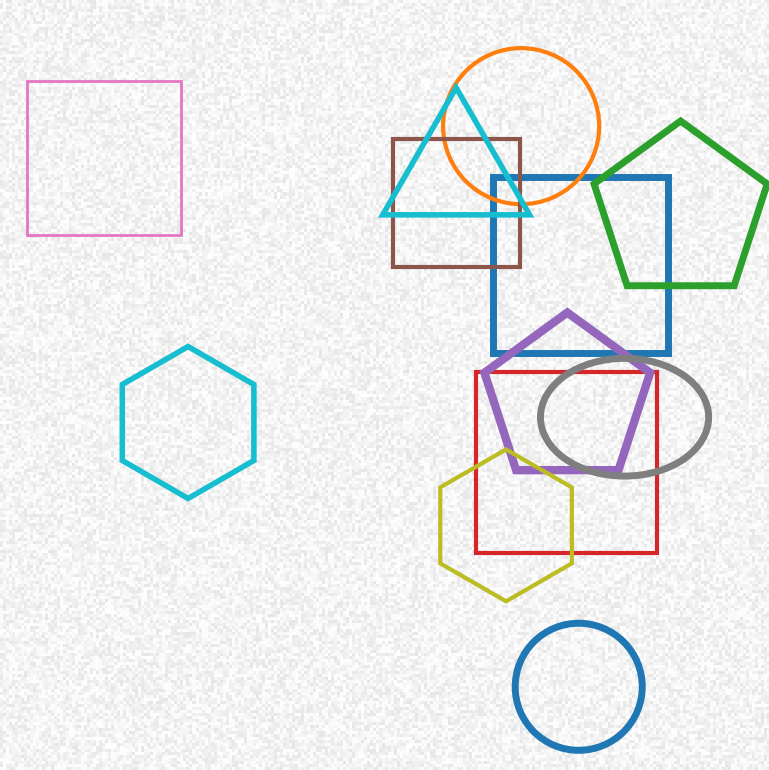[{"shape": "square", "thickness": 2.5, "radius": 0.57, "center": [0.754, 0.656]}, {"shape": "circle", "thickness": 2.5, "radius": 0.41, "center": [0.752, 0.108]}, {"shape": "circle", "thickness": 1.5, "radius": 0.51, "center": [0.677, 0.836]}, {"shape": "pentagon", "thickness": 2.5, "radius": 0.59, "center": [0.884, 0.725]}, {"shape": "square", "thickness": 1.5, "radius": 0.59, "center": [0.735, 0.399]}, {"shape": "pentagon", "thickness": 3, "radius": 0.57, "center": [0.737, 0.481]}, {"shape": "square", "thickness": 1.5, "radius": 0.41, "center": [0.593, 0.737]}, {"shape": "square", "thickness": 1, "radius": 0.5, "center": [0.135, 0.795]}, {"shape": "oval", "thickness": 2.5, "radius": 0.55, "center": [0.811, 0.458]}, {"shape": "hexagon", "thickness": 1.5, "radius": 0.49, "center": [0.657, 0.318]}, {"shape": "hexagon", "thickness": 2, "radius": 0.49, "center": [0.244, 0.451]}, {"shape": "triangle", "thickness": 2, "radius": 0.55, "center": [0.592, 0.776]}]